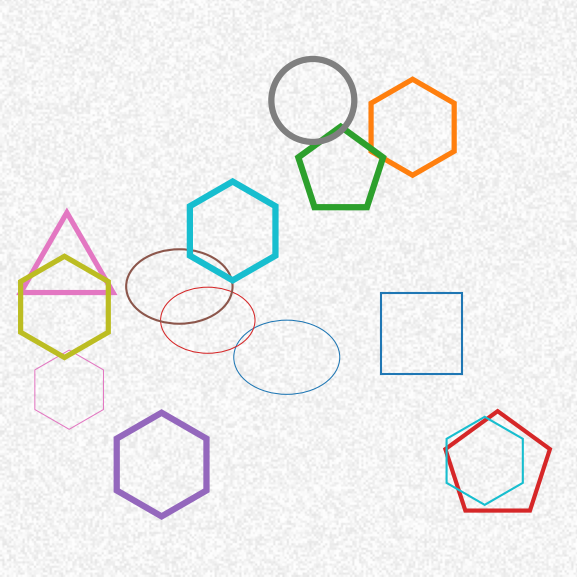[{"shape": "oval", "thickness": 0.5, "radius": 0.46, "center": [0.497, 0.381]}, {"shape": "square", "thickness": 1, "radius": 0.35, "center": [0.73, 0.422]}, {"shape": "hexagon", "thickness": 2.5, "radius": 0.42, "center": [0.715, 0.779]}, {"shape": "pentagon", "thickness": 3, "radius": 0.39, "center": [0.59, 0.703]}, {"shape": "oval", "thickness": 0.5, "radius": 0.41, "center": [0.36, 0.445]}, {"shape": "pentagon", "thickness": 2, "radius": 0.48, "center": [0.862, 0.192]}, {"shape": "hexagon", "thickness": 3, "radius": 0.45, "center": [0.28, 0.195]}, {"shape": "oval", "thickness": 1, "radius": 0.46, "center": [0.311, 0.503]}, {"shape": "triangle", "thickness": 2.5, "radius": 0.46, "center": [0.116, 0.539]}, {"shape": "hexagon", "thickness": 0.5, "radius": 0.34, "center": [0.12, 0.324]}, {"shape": "circle", "thickness": 3, "radius": 0.36, "center": [0.542, 0.825]}, {"shape": "hexagon", "thickness": 2.5, "radius": 0.44, "center": [0.112, 0.468]}, {"shape": "hexagon", "thickness": 1, "radius": 0.38, "center": [0.839, 0.201]}, {"shape": "hexagon", "thickness": 3, "radius": 0.43, "center": [0.403, 0.599]}]